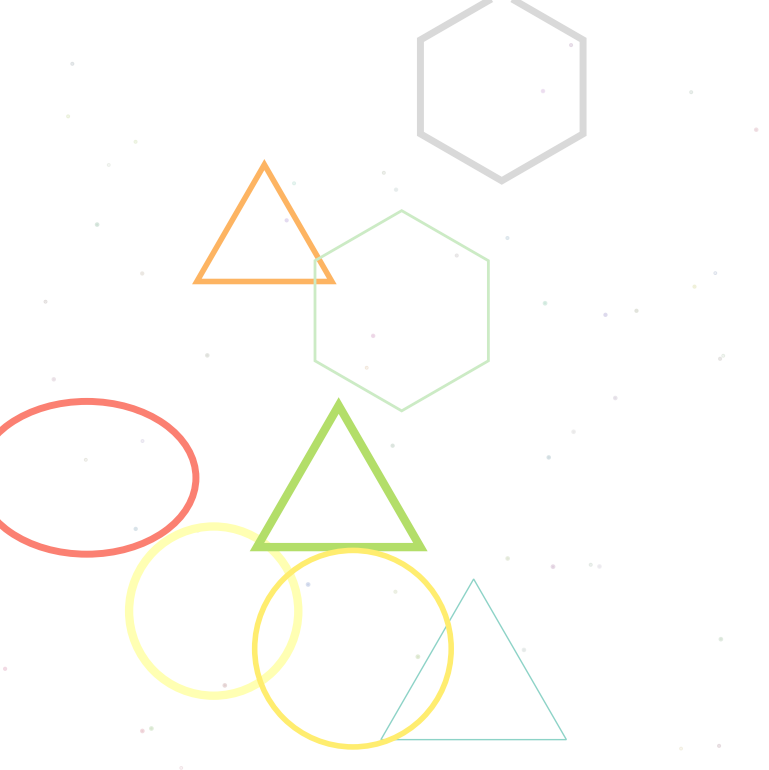[{"shape": "triangle", "thickness": 0.5, "radius": 0.7, "center": [0.615, 0.109]}, {"shape": "circle", "thickness": 3, "radius": 0.55, "center": [0.278, 0.206]}, {"shape": "oval", "thickness": 2.5, "radius": 0.71, "center": [0.113, 0.379]}, {"shape": "triangle", "thickness": 2, "radius": 0.51, "center": [0.343, 0.685]}, {"shape": "triangle", "thickness": 3, "radius": 0.61, "center": [0.44, 0.351]}, {"shape": "hexagon", "thickness": 2.5, "radius": 0.61, "center": [0.652, 0.887]}, {"shape": "hexagon", "thickness": 1, "radius": 0.65, "center": [0.522, 0.596]}, {"shape": "circle", "thickness": 2, "radius": 0.64, "center": [0.458, 0.158]}]